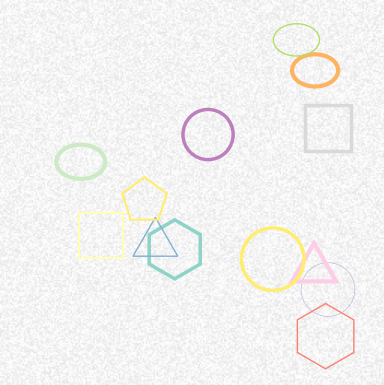[{"shape": "hexagon", "thickness": 2.5, "radius": 0.38, "center": [0.454, 0.352]}, {"shape": "square", "thickness": 1.5, "radius": 0.29, "center": [0.262, 0.389]}, {"shape": "circle", "thickness": 0.5, "radius": 0.35, "center": [0.852, 0.248]}, {"shape": "hexagon", "thickness": 1, "radius": 0.42, "center": [0.846, 0.127]}, {"shape": "triangle", "thickness": 1, "radius": 0.34, "center": [0.404, 0.368]}, {"shape": "oval", "thickness": 3, "radius": 0.3, "center": [0.818, 0.817]}, {"shape": "oval", "thickness": 1, "radius": 0.3, "center": [0.77, 0.896]}, {"shape": "triangle", "thickness": 3, "radius": 0.33, "center": [0.816, 0.302]}, {"shape": "square", "thickness": 2.5, "radius": 0.3, "center": [0.852, 0.668]}, {"shape": "circle", "thickness": 2.5, "radius": 0.33, "center": [0.54, 0.651]}, {"shape": "oval", "thickness": 3, "radius": 0.32, "center": [0.21, 0.58]}, {"shape": "circle", "thickness": 2.5, "radius": 0.41, "center": [0.708, 0.327]}, {"shape": "pentagon", "thickness": 1.5, "radius": 0.3, "center": [0.375, 0.479]}]